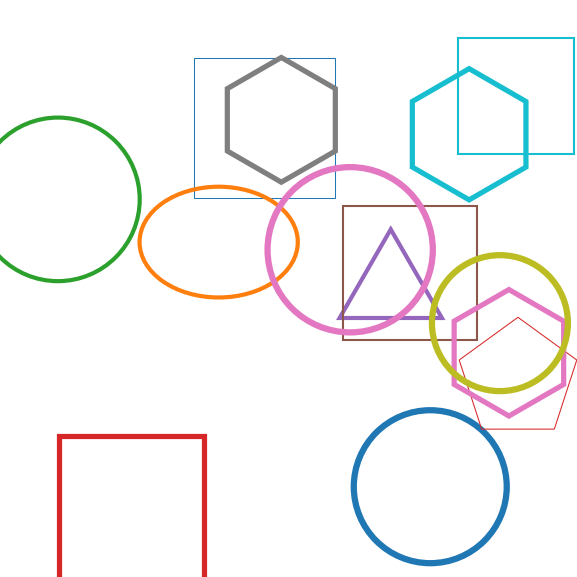[{"shape": "square", "thickness": 0.5, "radius": 0.61, "center": [0.458, 0.778]}, {"shape": "circle", "thickness": 3, "radius": 0.66, "center": [0.745, 0.156]}, {"shape": "oval", "thickness": 2, "radius": 0.68, "center": [0.379, 0.58]}, {"shape": "circle", "thickness": 2, "radius": 0.71, "center": [0.1, 0.654]}, {"shape": "square", "thickness": 2.5, "radius": 0.63, "center": [0.228, 0.118]}, {"shape": "pentagon", "thickness": 0.5, "radius": 0.54, "center": [0.897, 0.343]}, {"shape": "triangle", "thickness": 2, "radius": 0.51, "center": [0.677, 0.5]}, {"shape": "square", "thickness": 1, "radius": 0.58, "center": [0.711, 0.526]}, {"shape": "circle", "thickness": 3, "radius": 0.72, "center": [0.606, 0.567]}, {"shape": "hexagon", "thickness": 2.5, "radius": 0.55, "center": [0.881, 0.388]}, {"shape": "hexagon", "thickness": 2.5, "radius": 0.54, "center": [0.487, 0.792]}, {"shape": "circle", "thickness": 3, "radius": 0.59, "center": [0.866, 0.44]}, {"shape": "hexagon", "thickness": 2.5, "radius": 0.57, "center": [0.812, 0.767]}, {"shape": "square", "thickness": 1, "radius": 0.5, "center": [0.893, 0.833]}]